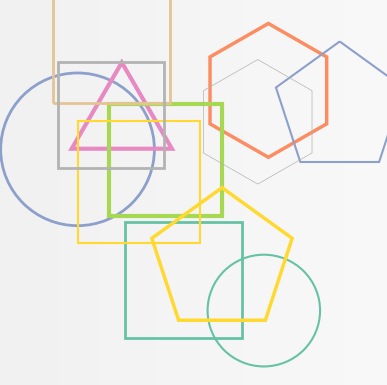[{"shape": "circle", "thickness": 1.5, "radius": 0.73, "center": [0.681, 0.193]}, {"shape": "square", "thickness": 2, "radius": 0.75, "center": [0.473, 0.272]}, {"shape": "hexagon", "thickness": 2.5, "radius": 0.87, "center": [0.693, 0.765]}, {"shape": "circle", "thickness": 2, "radius": 0.99, "center": [0.2, 0.612]}, {"shape": "pentagon", "thickness": 1.5, "radius": 0.87, "center": [0.877, 0.719]}, {"shape": "triangle", "thickness": 3, "radius": 0.75, "center": [0.314, 0.688]}, {"shape": "square", "thickness": 3, "radius": 0.73, "center": [0.426, 0.584]}, {"shape": "square", "thickness": 1.5, "radius": 0.79, "center": [0.359, 0.527]}, {"shape": "pentagon", "thickness": 2.5, "radius": 0.95, "center": [0.573, 0.322]}, {"shape": "square", "thickness": 2, "radius": 0.75, "center": [0.288, 0.883]}, {"shape": "square", "thickness": 2, "radius": 0.69, "center": [0.286, 0.701]}, {"shape": "hexagon", "thickness": 0.5, "radius": 0.81, "center": [0.665, 0.684]}]